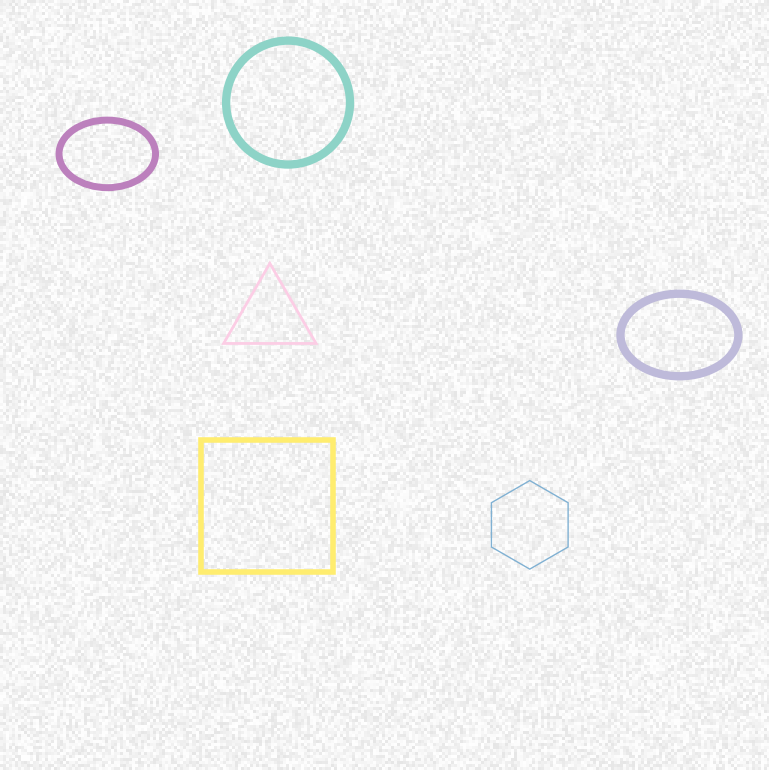[{"shape": "circle", "thickness": 3, "radius": 0.4, "center": [0.374, 0.867]}, {"shape": "oval", "thickness": 3, "radius": 0.38, "center": [0.882, 0.565]}, {"shape": "hexagon", "thickness": 0.5, "radius": 0.29, "center": [0.688, 0.318]}, {"shape": "triangle", "thickness": 1, "radius": 0.35, "center": [0.35, 0.589]}, {"shape": "oval", "thickness": 2.5, "radius": 0.31, "center": [0.139, 0.8]}, {"shape": "square", "thickness": 2, "radius": 0.43, "center": [0.347, 0.343]}]